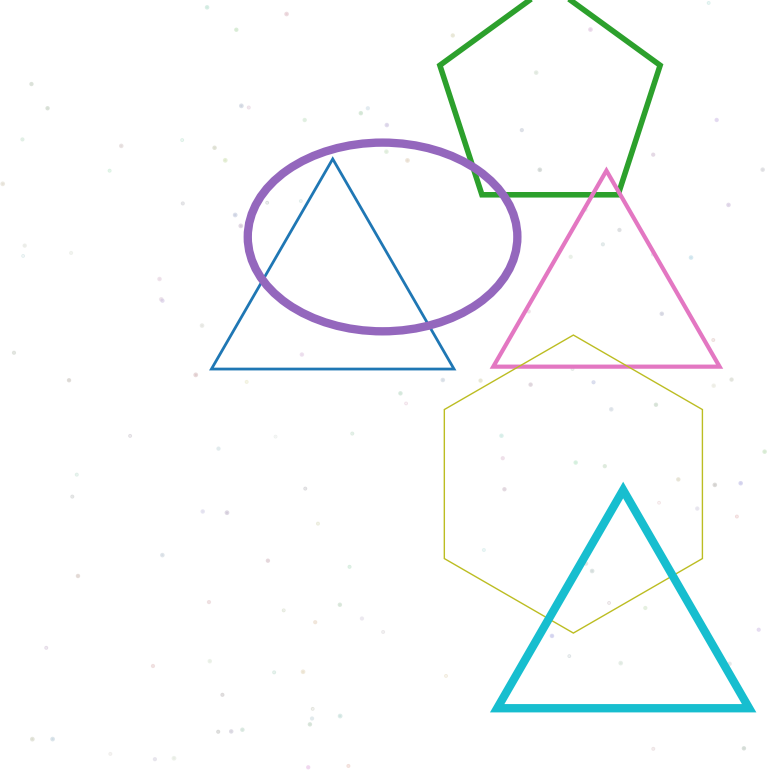[{"shape": "triangle", "thickness": 1, "radius": 0.91, "center": [0.432, 0.612]}, {"shape": "pentagon", "thickness": 2, "radius": 0.75, "center": [0.714, 0.869]}, {"shape": "oval", "thickness": 3, "radius": 0.88, "center": [0.497, 0.692]}, {"shape": "triangle", "thickness": 1.5, "radius": 0.85, "center": [0.788, 0.609]}, {"shape": "hexagon", "thickness": 0.5, "radius": 0.97, "center": [0.745, 0.371]}, {"shape": "triangle", "thickness": 3, "radius": 0.94, "center": [0.809, 0.175]}]